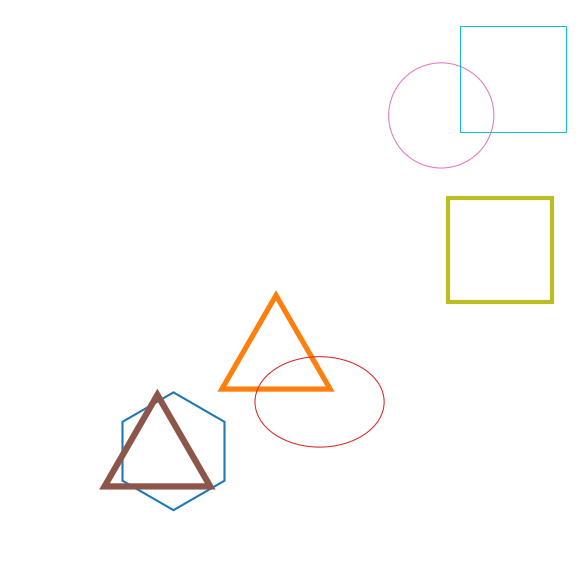[{"shape": "hexagon", "thickness": 1, "radius": 0.51, "center": [0.3, 0.218]}, {"shape": "triangle", "thickness": 2.5, "radius": 0.54, "center": [0.478, 0.38]}, {"shape": "oval", "thickness": 0.5, "radius": 0.56, "center": [0.553, 0.303]}, {"shape": "triangle", "thickness": 3, "radius": 0.53, "center": [0.273, 0.21]}, {"shape": "circle", "thickness": 0.5, "radius": 0.46, "center": [0.764, 0.799]}, {"shape": "square", "thickness": 2, "radius": 0.45, "center": [0.866, 0.567]}, {"shape": "square", "thickness": 0.5, "radius": 0.46, "center": [0.888, 0.862]}]